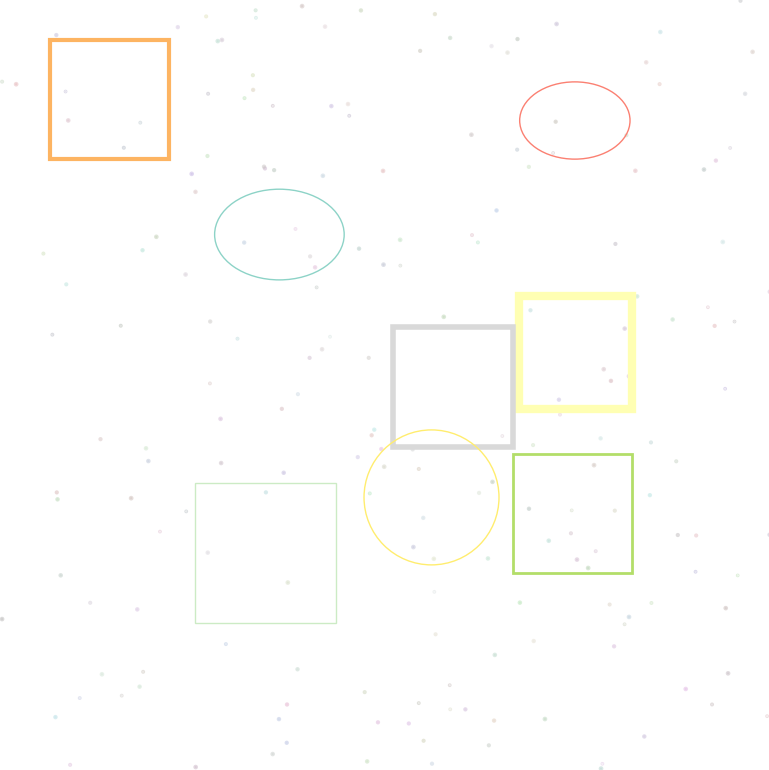[{"shape": "oval", "thickness": 0.5, "radius": 0.42, "center": [0.363, 0.695]}, {"shape": "square", "thickness": 3, "radius": 0.37, "center": [0.748, 0.542]}, {"shape": "oval", "thickness": 0.5, "radius": 0.36, "center": [0.747, 0.843]}, {"shape": "square", "thickness": 1.5, "radius": 0.39, "center": [0.142, 0.871]}, {"shape": "square", "thickness": 1, "radius": 0.39, "center": [0.744, 0.333]}, {"shape": "square", "thickness": 2, "radius": 0.39, "center": [0.588, 0.497]}, {"shape": "square", "thickness": 0.5, "radius": 0.45, "center": [0.345, 0.282]}, {"shape": "circle", "thickness": 0.5, "radius": 0.44, "center": [0.56, 0.354]}]